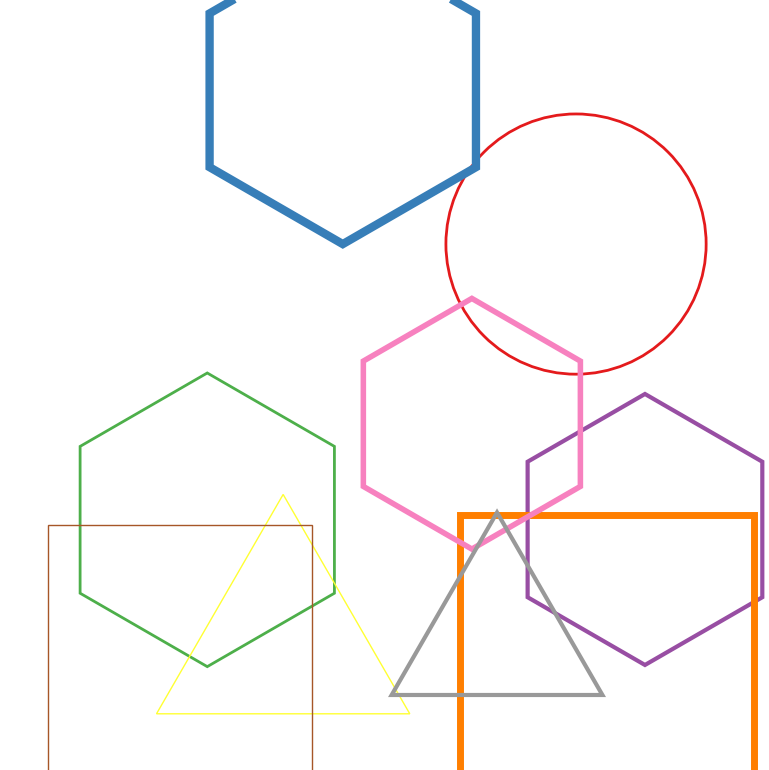[{"shape": "circle", "thickness": 1, "radius": 0.84, "center": [0.748, 0.683]}, {"shape": "hexagon", "thickness": 3, "radius": 1.0, "center": [0.445, 0.883]}, {"shape": "hexagon", "thickness": 1, "radius": 0.95, "center": [0.269, 0.325]}, {"shape": "hexagon", "thickness": 1.5, "radius": 0.88, "center": [0.838, 0.312]}, {"shape": "square", "thickness": 2.5, "radius": 0.95, "center": [0.788, 0.141]}, {"shape": "triangle", "thickness": 0.5, "radius": 0.95, "center": [0.368, 0.168]}, {"shape": "square", "thickness": 0.5, "radius": 0.86, "center": [0.234, 0.147]}, {"shape": "hexagon", "thickness": 2, "radius": 0.81, "center": [0.613, 0.45]}, {"shape": "triangle", "thickness": 1.5, "radius": 0.79, "center": [0.645, 0.176]}]